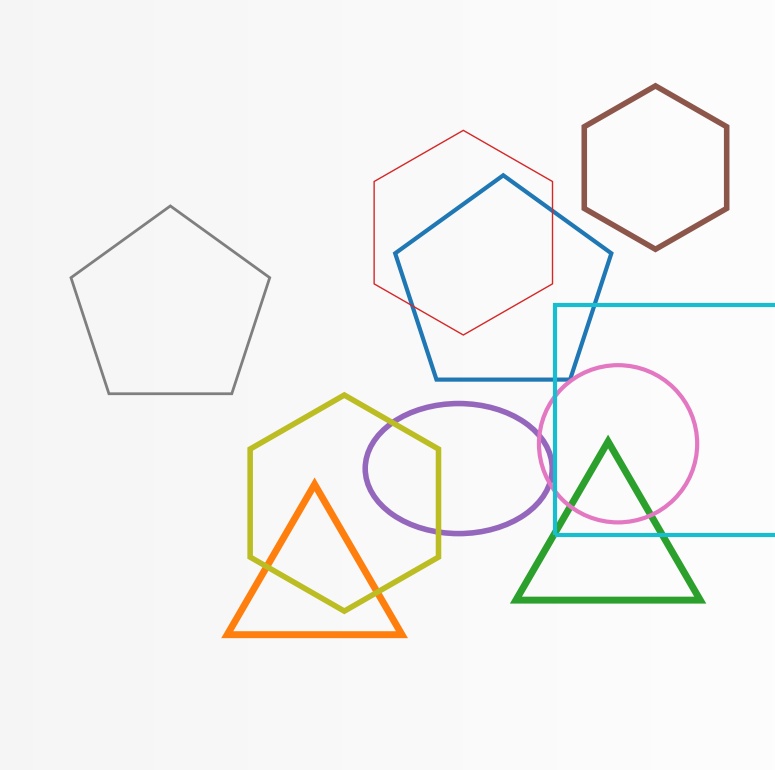[{"shape": "pentagon", "thickness": 1.5, "radius": 0.73, "center": [0.649, 0.626]}, {"shape": "triangle", "thickness": 2.5, "radius": 0.65, "center": [0.406, 0.241]}, {"shape": "triangle", "thickness": 2.5, "radius": 0.69, "center": [0.785, 0.289]}, {"shape": "hexagon", "thickness": 0.5, "radius": 0.66, "center": [0.598, 0.698]}, {"shape": "oval", "thickness": 2, "radius": 0.6, "center": [0.592, 0.391]}, {"shape": "hexagon", "thickness": 2, "radius": 0.53, "center": [0.846, 0.782]}, {"shape": "circle", "thickness": 1.5, "radius": 0.51, "center": [0.798, 0.424]}, {"shape": "pentagon", "thickness": 1, "radius": 0.67, "center": [0.22, 0.598]}, {"shape": "hexagon", "thickness": 2, "radius": 0.7, "center": [0.444, 0.347]}, {"shape": "square", "thickness": 1.5, "radius": 0.75, "center": [0.866, 0.454]}]